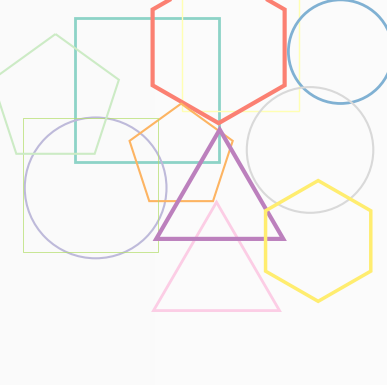[{"shape": "square", "thickness": 2, "radius": 0.93, "center": [0.379, 0.766]}, {"shape": "square", "thickness": 1, "radius": 0.76, "center": [0.62, 0.862]}, {"shape": "circle", "thickness": 1.5, "radius": 0.91, "center": [0.247, 0.512]}, {"shape": "hexagon", "thickness": 3, "radius": 0.98, "center": [0.564, 0.877]}, {"shape": "circle", "thickness": 2, "radius": 0.67, "center": [0.879, 0.866]}, {"shape": "pentagon", "thickness": 1.5, "radius": 0.7, "center": [0.467, 0.591]}, {"shape": "square", "thickness": 0.5, "radius": 0.87, "center": [0.233, 0.52]}, {"shape": "triangle", "thickness": 2, "radius": 0.94, "center": [0.559, 0.287]}, {"shape": "circle", "thickness": 1.5, "radius": 0.82, "center": [0.8, 0.61]}, {"shape": "triangle", "thickness": 3, "radius": 0.95, "center": [0.567, 0.474]}, {"shape": "pentagon", "thickness": 1.5, "radius": 0.86, "center": [0.143, 0.74]}, {"shape": "hexagon", "thickness": 2.5, "radius": 0.78, "center": [0.821, 0.374]}]